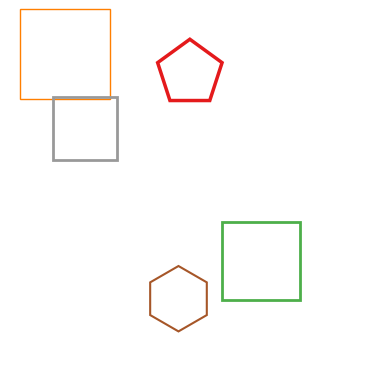[{"shape": "pentagon", "thickness": 2.5, "radius": 0.44, "center": [0.493, 0.81]}, {"shape": "square", "thickness": 2, "radius": 0.51, "center": [0.677, 0.323]}, {"shape": "square", "thickness": 1, "radius": 0.58, "center": [0.168, 0.859]}, {"shape": "hexagon", "thickness": 1.5, "radius": 0.42, "center": [0.464, 0.224]}, {"shape": "square", "thickness": 2, "radius": 0.41, "center": [0.22, 0.666]}]